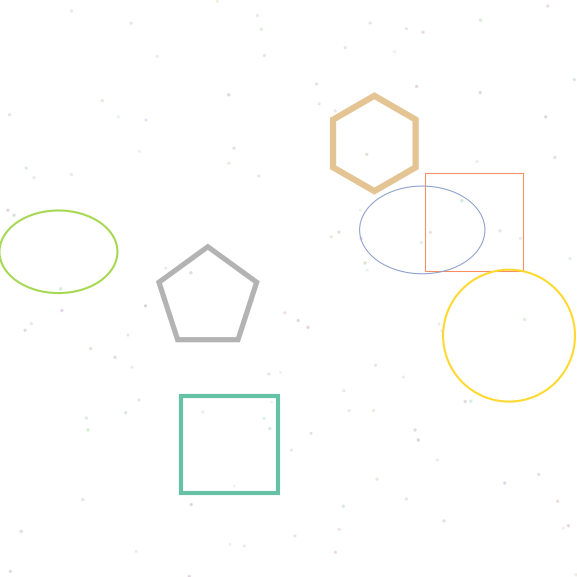[{"shape": "square", "thickness": 2, "radius": 0.42, "center": [0.397, 0.23]}, {"shape": "square", "thickness": 0.5, "radius": 0.42, "center": [0.82, 0.615]}, {"shape": "oval", "thickness": 0.5, "radius": 0.54, "center": [0.731, 0.601]}, {"shape": "oval", "thickness": 1, "radius": 0.51, "center": [0.101, 0.563]}, {"shape": "circle", "thickness": 1, "radius": 0.57, "center": [0.881, 0.418]}, {"shape": "hexagon", "thickness": 3, "radius": 0.41, "center": [0.648, 0.751]}, {"shape": "pentagon", "thickness": 2.5, "radius": 0.44, "center": [0.36, 0.483]}]